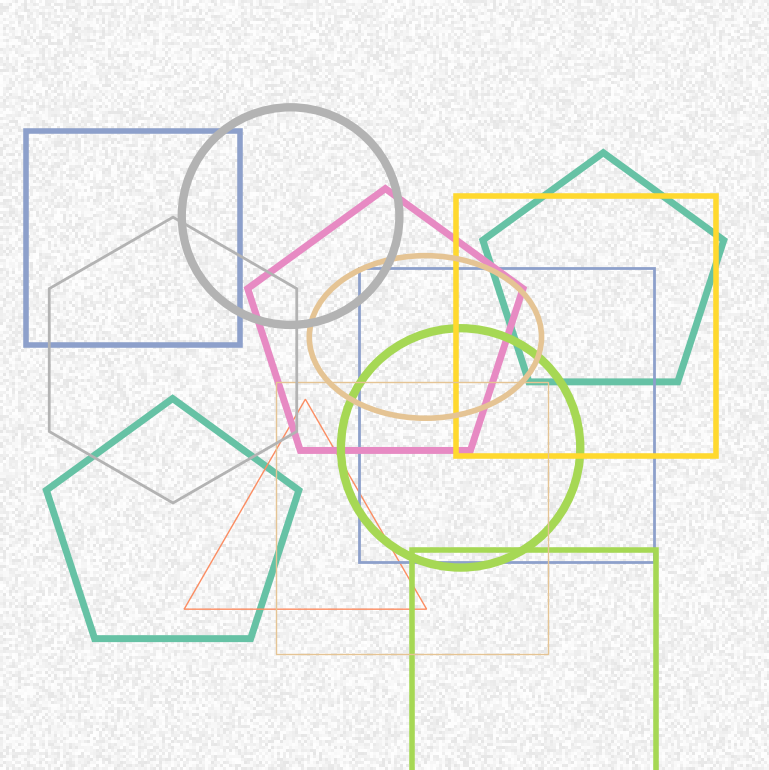[{"shape": "pentagon", "thickness": 2.5, "radius": 0.82, "center": [0.783, 0.637]}, {"shape": "pentagon", "thickness": 2.5, "radius": 0.86, "center": [0.224, 0.31]}, {"shape": "triangle", "thickness": 0.5, "radius": 0.91, "center": [0.397, 0.3]}, {"shape": "square", "thickness": 1, "radius": 0.96, "center": [0.658, 0.461]}, {"shape": "square", "thickness": 2, "radius": 0.7, "center": [0.172, 0.69]}, {"shape": "pentagon", "thickness": 2.5, "radius": 0.94, "center": [0.5, 0.567]}, {"shape": "square", "thickness": 2, "radius": 0.79, "center": [0.694, 0.127]}, {"shape": "circle", "thickness": 3, "radius": 0.78, "center": [0.598, 0.418]}, {"shape": "square", "thickness": 2, "radius": 0.84, "center": [0.761, 0.576]}, {"shape": "square", "thickness": 0.5, "radius": 0.88, "center": [0.535, 0.327]}, {"shape": "oval", "thickness": 2, "radius": 0.75, "center": [0.552, 0.562]}, {"shape": "hexagon", "thickness": 1, "radius": 0.93, "center": [0.225, 0.532]}, {"shape": "circle", "thickness": 3, "radius": 0.71, "center": [0.377, 0.719]}]